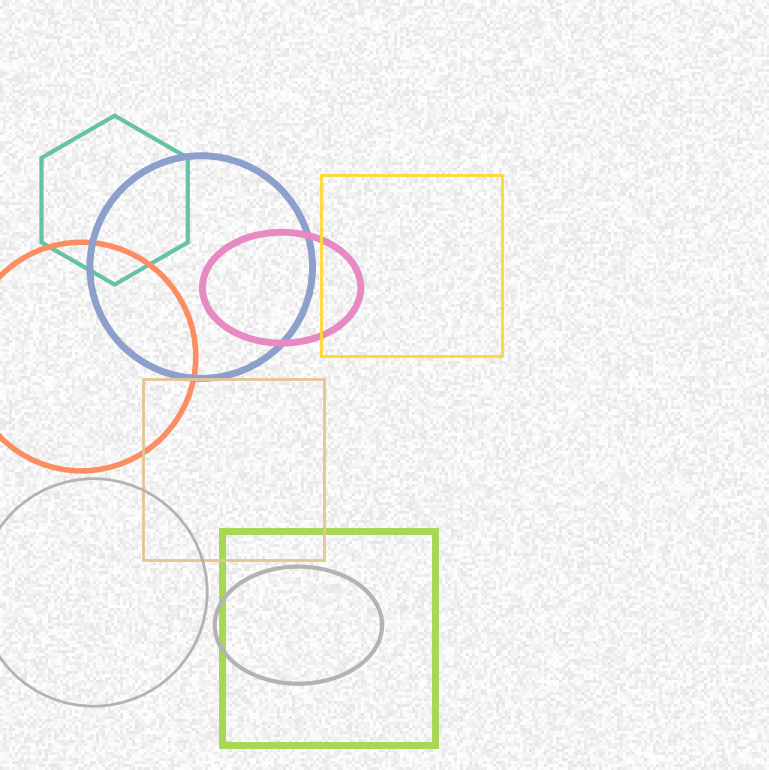[{"shape": "hexagon", "thickness": 1.5, "radius": 0.55, "center": [0.149, 0.74]}, {"shape": "circle", "thickness": 2, "radius": 0.74, "center": [0.106, 0.537]}, {"shape": "circle", "thickness": 2.5, "radius": 0.72, "center": [0.261, 0.653]}, {"shape": "oval", "thickness": 2.5, "radius": 0.51, "center": [0.366, 0.626]}, {"shape": "square", "thickness": 2.5, "radius": 0.69, "center": [0.426, 0.172]}, {"shape": "square", "thickness": 1, "radius": 0.59, "center": [0.535, 0.655]}, {"shape": "square", "thickness": 1, "radius": 0.59, "center": [0.303, 0.39]}, {"shape": "circle", "thickness": 1, "radius": 0.74, "center": [0.121, 0.231]}, {"shape": "oval", "thickness": 1.5, "radius": 0.54, "center": [0.388, 0.188]}]